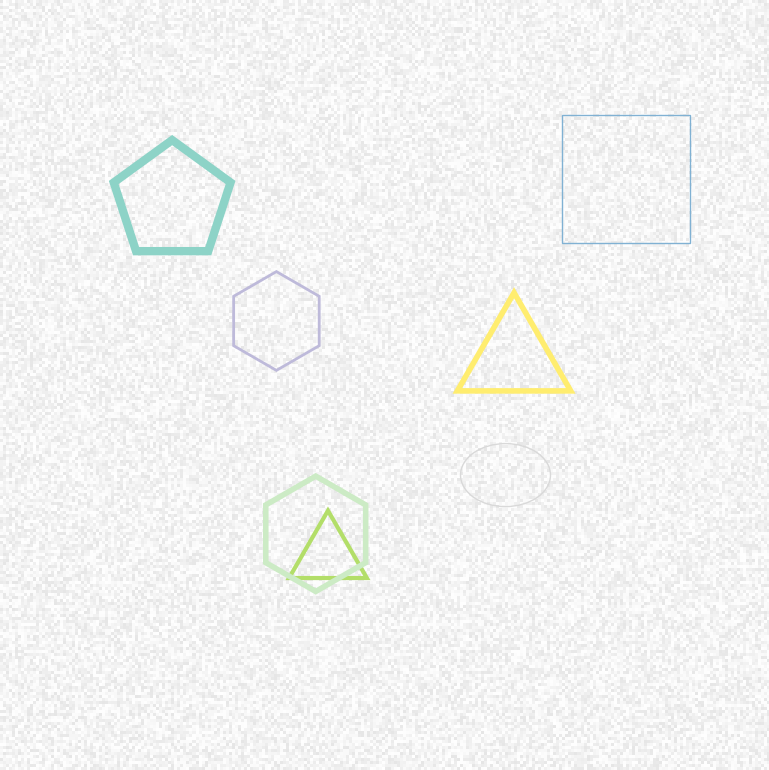[{"shape": "pentagon", "thickness": 3, "radius": 0.4, "center": [0.224, 0.738]}, {"shape": "hexagon", "thickness": 1, "radius": 0.32, "center": [0.359, 0.583]}, {"shape": "square", "thickness": 0.5, "radius": 0.42, "center": [0.813, 0.768]}, {"shape": "triangle", "thickness": 1.5, "radius": 0.29, "center": [0.426, 0.279]}, {"shape": "oval", "thickness": 0.5, "radius": 0.29, "center": [0.656, 0.383]}, {"shape": "hexagon", "thickness": 2, "radius": 0.37, "center": [0.41, 0.307]}, {"shape": "triangle", "thickness": 2, "radius": 0.42, "center": [0.668, 0.535]}]